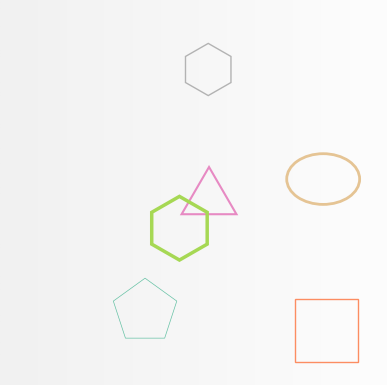[{"shape": "pentagon", "thickness": 0.5, "radius": 0.43, "center": [0.374, 0.191]}, {"shape": "square", "thickness": 1, "radius": 0.41, "center": [0.842, 0.141]}, {"shape": "triangle", "thickness": 1.5, "radius": 0.41, "center": [0.539, 0.484]}, {"shape": "hexagon", "thickness": 2.5, "radius": 0.41, "center": [0.463, 0.407]}, {"shape": "oval", "thickness": 2, "radius": 0.47, "center": [0.834, 0.535]}, {"shape": "hexagon", "thickness": 1, "radius": 0.34, "center": [0.537, 0.819]}]